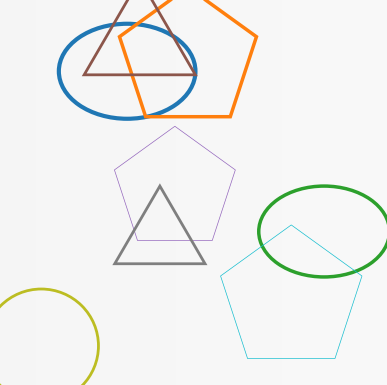[{"shape": "oval", "thickness": 3, "radius": 0.88, "center": [0.328, 0.815]}, {"shape": "pentagon", "thickness": 2.5, "radius": 0.93, "center": [0.485, 0.847]}, {"shape": "oval", "thickness": 2.5, "radius": 0.84, "center": [0.836, 0.399]}, {"shape": "pentagon", "thickness": 0.5, "radius": 0.82, "center": [0.451, 0.508]}, {"shape": "triangle", "thickness": 2, "radius": 0.83, "center": [0.361, 0.889]}, {"shape": "triangle", "thickness": 2, "radius": 0.67, "center": [0.413, 0.382]}, {"shape": "circle", "thickness": 2, "radius": 0.74, "center": [0.106, 0.102]}, {"shape": "pentagon", "thickness": 0.5, "radius": 0.96, "center": [0.752, 0.224]}]